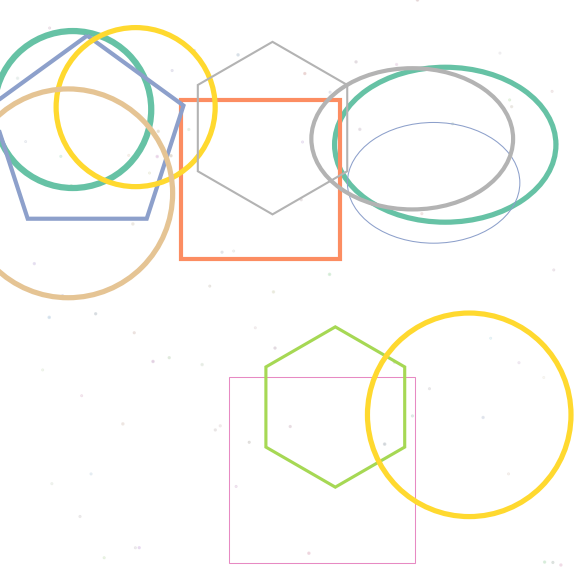[{"shape": "circle", "thickness": 3, "radius": 0.68, "center": [0.126, 0.809]}, {"shape": "oval", "thickness": 2.5, "radius": 0.96, "center": [0.771, 0.749]}, {"shape": "square", "thickness": 2, "radius": 0.69, "center": [0.451, 0.689]}, {"shape": "pentagon", "thickness": 2, "radius": 0.88, "center": [0.151, 0.762]}, {"shape": "oval", "thickness": 0.5, "radius": 0.75, "center": [0.751, 0.683]}, {"shape": "square", "thickness": 0.5, "radius": 0.8, "center": [0.557, 0.185]}, {"shape": "hexagon", "thickness": 1.5, "radius": 0.69, "center": [0.581, 0.294]}, {"shape": "circle", "thickness": 2.5, "radius": 0.69, "center": [0.235, 0.814]}, {"shape": "circle", "thickness": 2.5, "radius": 0.88, "center": [0.813, 0.281]}, {"shape": "circle", "thickness": 2.5, "radius": 0.9, "center": [0.118, 0.664]}, {"shape": "oval", "thickness": 2, "radius": 0.87, "center": [0.714, 0.759]}, {"shape": "hexagon", "thickness": 1, "radius": 0.75, "center": [0.472, 0.777]}]